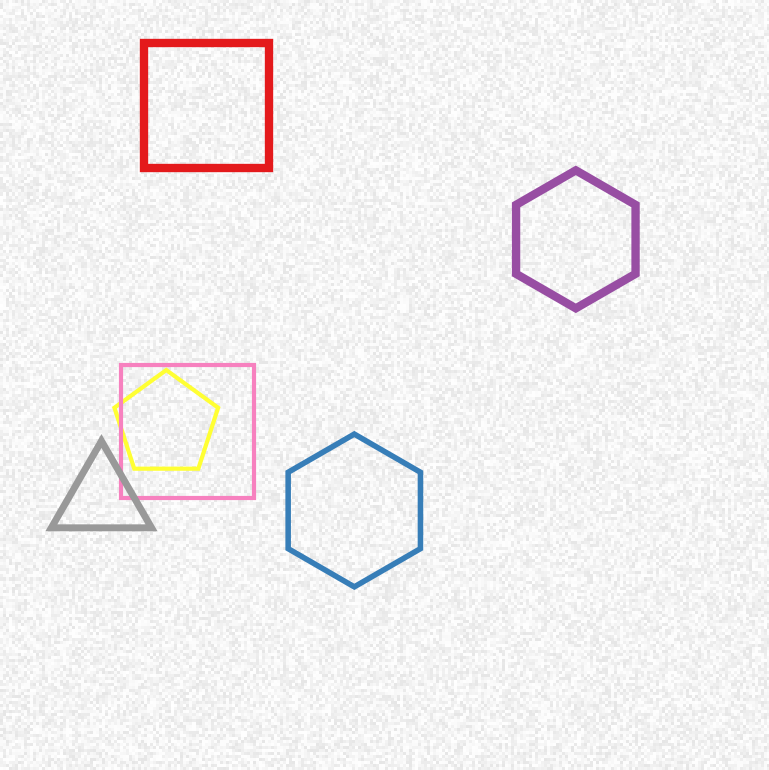[{"shape": "square", "thickness": 3, "radius": 0.41, "center": [0.268, 0.863]}, {"shape": "hexagon", "thickness": 2, "radius": 0.5, "center": [0.46, 0.337]}, {"shape": "hexagon", "thickness": 3, "radius": 0.45, "center": [0.748, 0.689]}, {"shape": "pentagon", "thickness": 1.5, "radius": 0.35, "center": [0.216, 0.449]}, {"shape": "square", "thickness": 1.5, "radius": 0.43, "center": [0.243, 0.44]}, {"shape": "triangle", "thickness": 2.5, "radius": 0.38, "center": [0.132, 0.352]}]